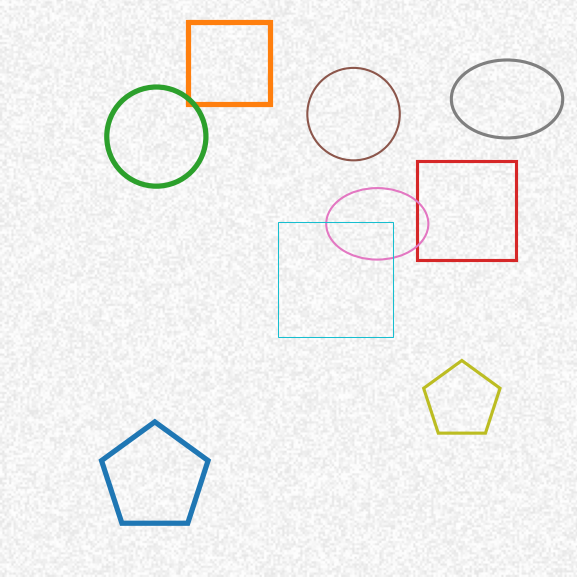[{"shape": "pentagon", "thickness": 2.5, "radius": 0.49, "center": [0.268, 0.172]}, {"shape": "square", "thickness": 2.5, "radius": 0.35, "center": [0.397, 0.891]}, {"shape": "circle", "thickness": 2.5, "radius": 0.43, "center": [0.271, 0.763]}, {"shape": "square", "thickness": 1.5, "radius": 0.43, "center": [0.808, 0.634]}, {"shape": "circle", "thickness": 1, "radius": 0.4, "center": [0.612, 0.802]}, {"shape": "oval", "thickness": 1, "radius": 0.44, "center": [0.653, 0.612]}, {"shape": "oval", "thickness": 1.5, "radius": 0.48, "center": [0.878, 0.828]}, {"shape": "pentagon", "thickness": 1.5, "radius": 0.35, "center": [0.8, 0.305]}, {"shape": "square", "thickness": 0.5, "radius": 0.5, "center": [0.581, 0.515]}]